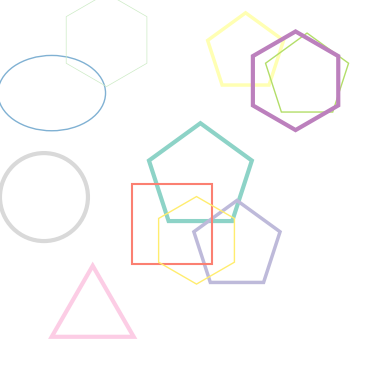[{"shape": "pentagon", "thickness": 3, "radius": 0.7, "center": [0.521, 0.54]}, {"shape": "pentagon", "thickness": 2.5, "radius": 0.52, "center": [0.638, 0.863]}, {"shape": "pentagon", "thickness": 2.5, "radius": 0.59, "center": [0.615, 0.362]}, {"shape": "square", "thickness": 1.5, "radius": 0.52, "center": [0.447, 0.419]}, {"shape": "oval", "thickness": 1, "radius": 0.7, "center": [0.134, 0.758]}, {"shape": "pentagon", "thickness": 1, "radius": 0.57, "center": [0.798, 0.801]}, {"shape": "triangle", "thickness": 3, "radius": 0.61, "center": [0.241, 0.187]}, {"shape": "circle", "thickness": 3, "radius": 0.57, "center": [0.114, 0.488]}, {"shape": "hexagon", "thickness": 3, "radius": 0.64, "center": [0.768, 0.79]}, {"shape": "hexagon", "thickness": 0.5, "radius": 0.61, "center": [0.277, 0.896]}, {"shape": "hexagon", "thickness": 1, "radius": 0.57, "center": [0.51, 0.376]}]